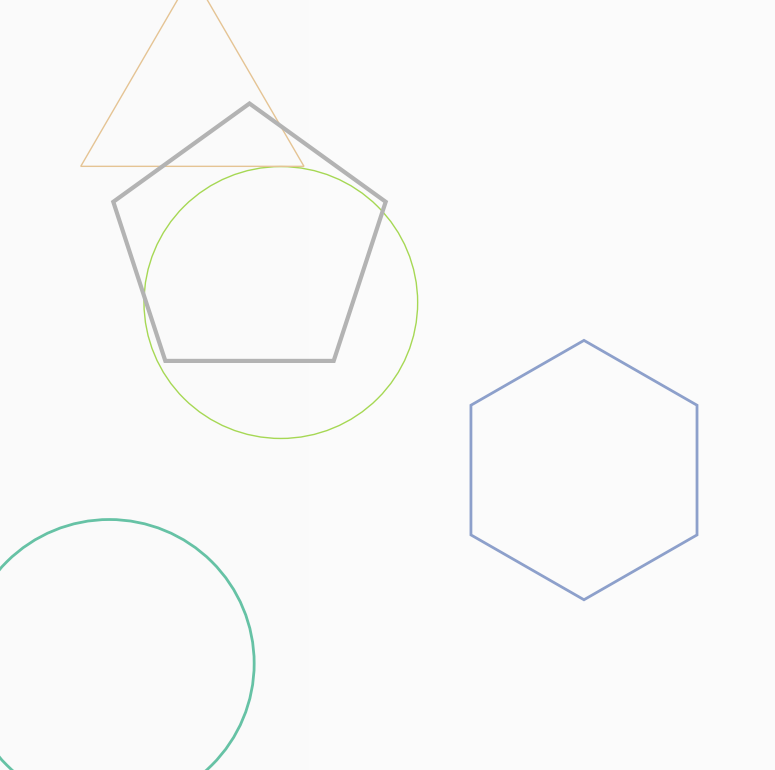[{"shape": "circle", "thickness": 1, "radius": 0.93, "center": [0.141, 0.138]}, {"shape": "hexagon", "thickness": 1, "radius": 0.84, "center": [0.754, 0.39]}, {"shape": "circle", "thickness": 0.5, "radius": 0.88, "center": [0.362, 0.607]}, {"shape": "triangle", "thickness": 0.5, "radius": 0.83, "center": [0.248, 0.867]}, {"shape": "pentagon", "thickness": 1.5, "radius": 0.92, "center": [0.322, 0.681]}]